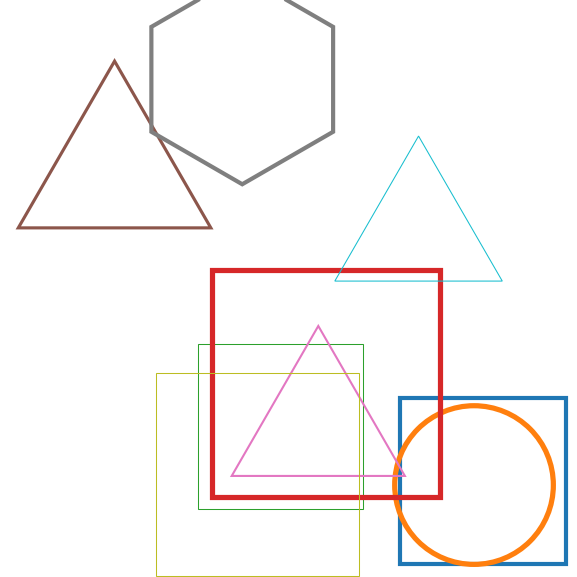[{"shape": "square", "thickness": 2, "radius": 0.72, "center": [0.836, 0.166]}, {"shape": "circle", "thickness": 2.5, "radius": 0.69, "center": [0.821, 0.159]}, {"shape": "square", "thickness": 0.5, "radius": 0.71, "center": [0.485, 0.261]}, {"shape": "square", "thickness": 2.5, "radius": 0.99, "center": [0.565, 0.335]}, {"shape": "triangle", "thickness": 1.5, "radius": 0.96, "center": [0.198, 0.701]}, {"shape": "triangle", "thickness": 1, "radius": 0.87, "center": [0.551, 0.262]}, {"shape": "hexagon", "thickness": 2, "radius": 0.91, "center": [0.419, 0.862]}, {"shape": "square", "thickness": 0.5, "radius": 0.88, "center": [0.447, 0.178]}, {"shape": "triangle", "thickness": 0.5, "radius": 0.84, "center": [0.725, 0.596]}]